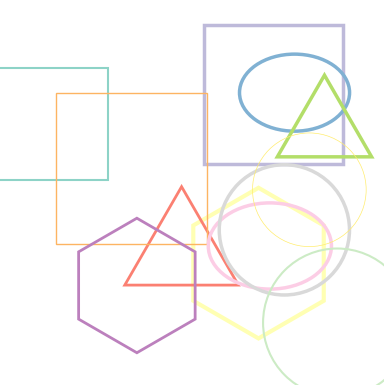[{"shape": "square", "thickness": 1.5, "radius": 0.73, "center": [0.136, 0.679]}, {"shape": "hexagon", "thickness": 3, "radius": 0.98, "center": [0.671, 0.317]}, {"shape": "square", "thickness": 2.5, "radius": 0.9, "center": [0.711, 0.755]}, {"shape": "triangle", "thickness": 2, "radius": 0.85, "center": [0.472, 0.345]}, {"shape": "oval", "thickness": 2.5, "radius": 0.71, "center": [0.765, 0.759]}, {"shape": "square", "thickness": 1, "radius": 0.98, "center": [0.342, 0.562]}, {"shape": "triangle", "thickness": 2.5, "radius": 0.71, "center": [0.843, 0.663]}, {"shape": "oval", "thickness": 2.5, "radius": 0.8, "center": [0.701, 0.361]}, {"shape": "circle", "thickness": 2.5, "radius": 0.85, "center": [0.739, 0.403]}, {"shape": "hexagon", "thickness": 2, "radius": 0.87, "center": [0.356, 0.258]}, {"shape": "circle", "thickness": 1.5, "radius": 0.96, "center": [0.876, 0.162]}, {"shape": "circle", "thickness": 0.5, "radius": 0.74, "center": [0.803, 0.507]}]